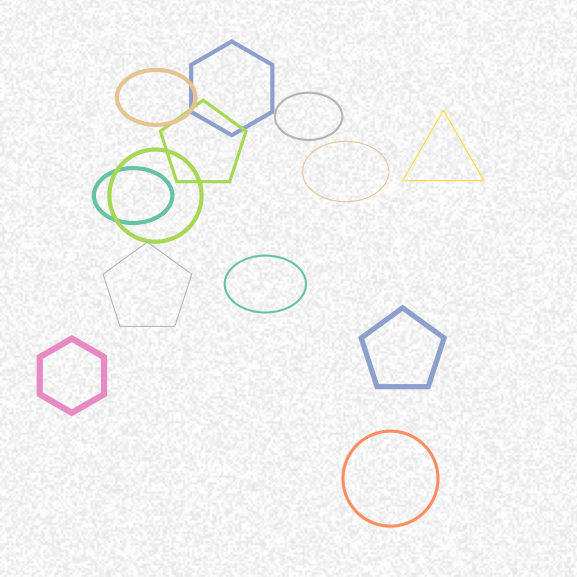[{"shape": "oval", "thickness": 1, "radius": 0.35, "center": [0.459, 0.507]}, {"shape": "oval", "thickness": 2, "radius": 0.34, "center": [0.231, 0.661]}, {"shape": "circle", "thickness": 1.5, "radius": 0.41, "center": [0.676, 0.17]}, {"shape": "hexagon", "thickness": 2, "radius": 0.41, "center": [0.401, 0.846]}, {"shape": "pentagon", "thickness": 2.5, "radius": 0.38, "center": [0.697, 0.391]}, {"shape": "hexagon", "thickness": 3, "radius": 0.32, "center": [0.124, 0.349]}, {"shape": "pentagon", "thickness": 1.5, "radius": 0.39, "center": [0.352, 0.748]}, {"shape": "circle", "thickness": 2, "radius": 0.4, "center": [0.269, 0.66]}, {"shape": "triangle", "thickness": 0.5, "radius": 0.41, "center": [0.768, 0.727]}, {"shape": "oval", "thickness": 0.5, "radius": 0.37, "center": [0.599, 0.702]}, {"shape": "oval", "thickness": 2, "radius": 0.34, "center": [0.27, 0.831]}, {"shape": "pentagon", "thickness": 0.5, "radius": 0.4, "center": [0.255, 0.499]}, {"shape": "oval", "thickness": 1, "radius": 0.29, "center": [0.534, 0.798]}]